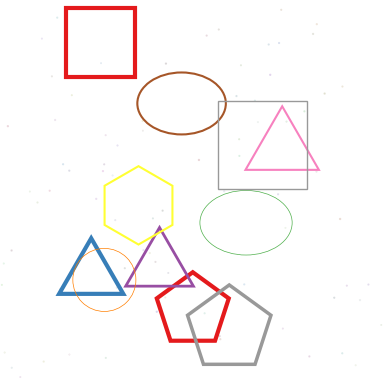[{"shape": "pentagon", "thickness": 3, "radius": 0.49, "center": [0.501, 0.195]}, {"shape": "square", "thickness": 3, "radius": 0.45, "center": [0.261, 0.89]}, {"shape": "triangle", "thickness": 3, "radius": 0.48, "center": [0.237, 0.285]}, {"shape": "oval", "thickness": 0.5, "radius": 0.6, "center": [0.639, 0.421]}, {"shape": "triangle", "thickness": 2, "radius": 0.51, "center": [0.414, 0.307]}, {"shape": "circle", "thickness": 0.5, "radius": 0.41, "center": [0.271, 0.273]}, {"shape": "hexagon", "thickness": 1.5, "radius": 0.51, "center": [0.36, 0.467]}, {"shape": "oval", "thickness": 1.5, "radius": 0.57, "center": [0.472, 0.731]}, {"shape": "triangle", "thickness": 1.5, "radius": 0.55, "center": [0.733, 0.614]}, {"shape": "square", "thickness": 1, "radius": 0.57, "center": [0.682, 0.623]}, {"shape": "pentagon", "thickness": 2.5, "radius": 0.57, "center": [0.595, 0.146]}]